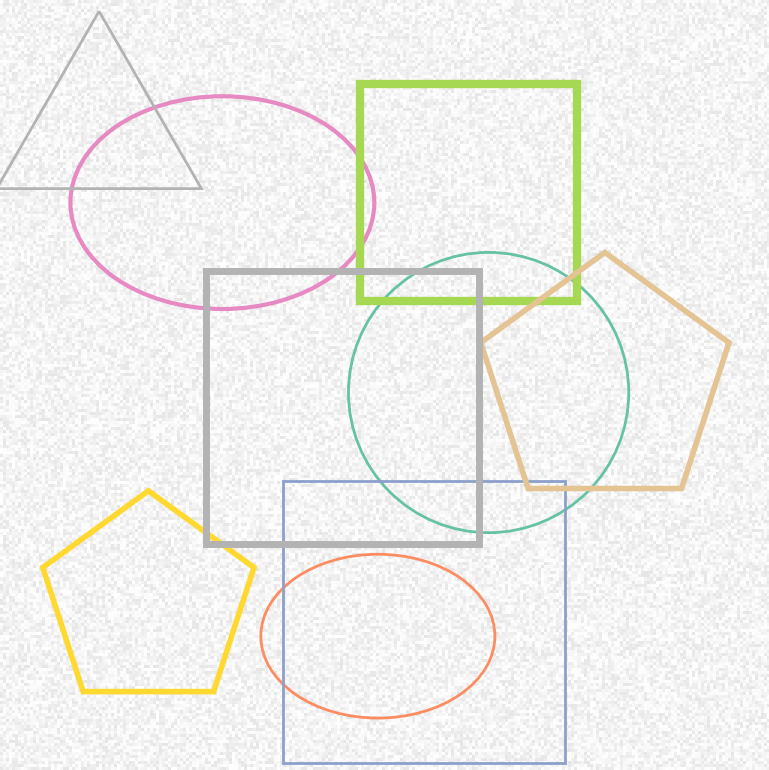[{"shape": "circle", "thickness": 1, "radius": 0.91, "center": [0.635, 0.49]}, {"shape": "oval", "thickness": 1, "radius": 0.76, "center": [0.491, 0.174]}, {"shape": "square", "thickness": 1, "radius": 0.92, "center": [0.551, 0.192]}, {"shape": "oval", "thickness": 1.5, "radius": 0.99, "center": [0.289, 0.737]}, {"shape": "square", "thickness": 3, "radius": 0.7, "center": [0.609, 0.75]}, {"shape": "pentagon", "thickness": 2, "radius": 0.72, "center": [0.193, 0.218]}, {"shape": "pentagon", "thickness": 2, "radius": 0.85, "center": [0.786, 0.503]}, {"shape": "square", "thickness": 2.5, "radius": 0.89, "center": [0.444, 0.47]}, {"shape": "triangle", "thickness": 1, "radius": 0.77, "center": [0.129, 0.832]}]